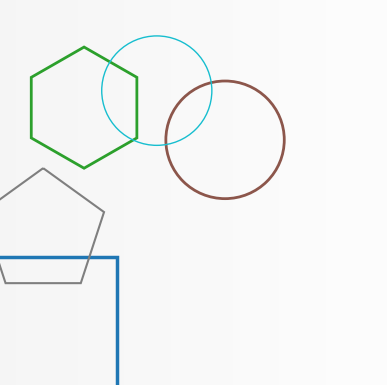[{"shape": "square", "thickness": 2.5, "radius": 0.94, "center": [0.114, 0.146]}, {"shape": "hexagon", "thickness": 2, "radius": 0.79, "center": [0.217, 0.72]}, {"shape": "circle", "thickness": 2, "radius": 0.76, "center": [0.581, 0.637]}, {"shape": "pentagon", "thickness": 1.5, "radius": 0.83, "center": [0.111, 0.398]}, {"shape": "circle", "thickness": 1, "radius": 0.71, "center": [0.405, 0.765]}]